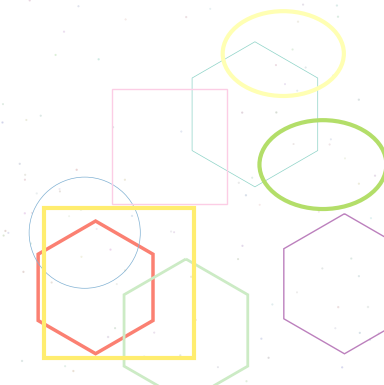[{"shape": "hexagon", "thickness": 0.5, "radius": 0.94, "center": [0.662, 0.703]}, {"shape": "oval", "thickness": 3, "radius": 0.79, "center": [0.736, 0.861]}, {"shape": "hexagon", "thickness": 2.5, "radius": 0.86, "center": [0.248, 0.254]}, {"shape": "circle", "thickness": 0.5, "radius": 0.72, "center": [0.22, 0.396]}, {"shape": "oval", "thickness": 3, "radius": 0.82, "center": [0.839, 0.572]}, {"shape": "square", "thickness": 1, "radius": 0.75, "center": [0.441, 0.621]}, {"shape": "hexagon", "thickness": 1, "radius": 0.91, "center": [0.895, 0.263]}, {"shape": "hexagon", "thickness": 2, "radius": 0.93, "center": [0.483, 0.142]}, {"shape": "square", "thickness": 3, "radius": 0.97, "center": [0.31, 0.265]}]